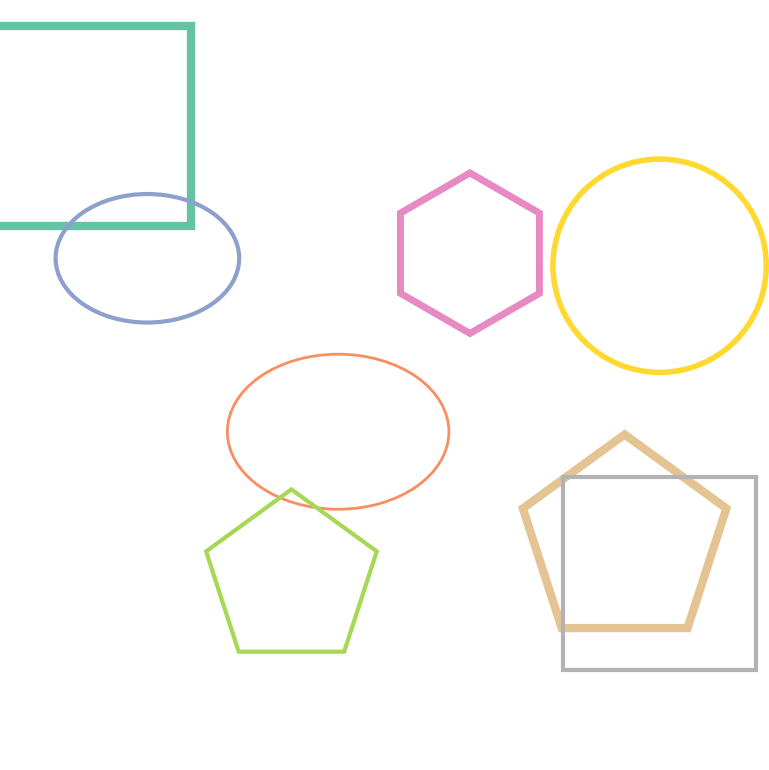[{"shape": "square", "thickness": 3, "radius": 0.65, "center": [0.118, 0.837]}, {"shape": "oval", "thickness": 1, "radius": 0.72, "center": [0.439, 0.439]}, {"shape": "oval", "thickness": 1.5, "radius": 0.6, "center": [0.191, 0.665]}, {"shape": "hexagon", "thickness": 2.5, "radius": 0.52, "center": [0.61, 0.671]}, {"shape": "pentagon", "thickness": 1.5, "radius": 0.58, "center": [0.378, 0.248]}, {"shape": "circle", "thickness": 2, "radius": 0.69, "center": [0.857, 0.655]}, {"shape": "pentagon", "thickness": 3, "radius": 0.69, "center": [0.811, 0.297]}, {"shape": "square", "thickness": 1.5, "radius": 0.62, "center": [0.856, 0.255]}]